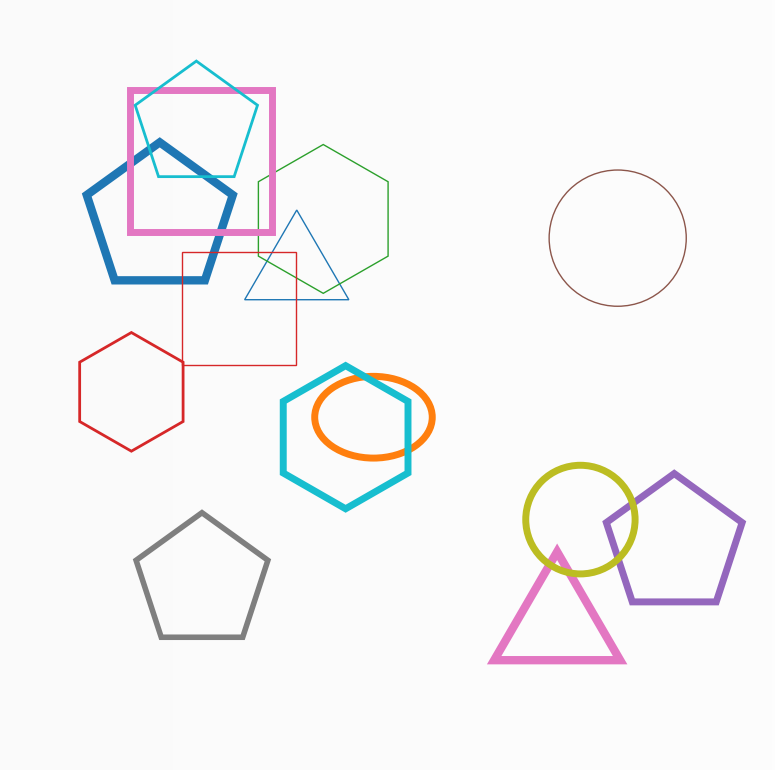[{"shape": "triangle", "thickness": 0.5, "radius": 0.39, "center": [0.383, 0.65]}, {"shape": "pentagon", "thickness": 3, "radius": 0.5, "center": [0.206, 0.716]}, {"shape": "oval", "thickness": 2.5, "radius": 0.38, "center": [0.482, 0.458]}, {"shape": "hexagon", "thickness": 0.5, "radius": 0.48, "center": [0.417, 0.716]}, {"shape": "hexagon", "thickness": 1, "radius": 0.39, "center": [0.17, 0.491]}, {"shape": "square", "thickness": 0.5, "radius": 0.37, "center": [0.308, 0.599]}, {"shape": "pentagon", "thickness": 2.5, "radius": 0.46, "center": [0.87, 0.293]}, {"shape": "circle", "thickness": 0.5, "radius": 0.44, "center": [0.797, 0.691]}, {"shape": "triangle", "thickness": 3, "radius": 0.47, "center": [0.719, 0.19]}, {"shape": "square", "thickness": 2.5, "radius": 0.46, "center": [0.259, 0.791]}, {"shape": "pentagon", "thickness": 2, "radius": 0.45, "center": [0.261, 0.245]}, {"shape": "circle", "thickness": 2.5, "radius": 0.35, "center": [0.749, 0.325]}, {"shape": "pentagon", "thickness": 1, "radius": 0.41, "center": [0.253, 0.838]}, {"shape": "hexagon", "thickness": 2.5, "radius": 0.46, "center": [0.446, 0.432]}]